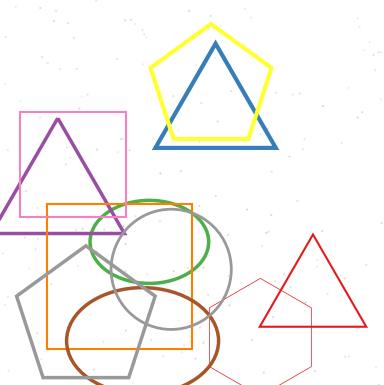[{"shape": "hexagon", "thickness": 0.5, "radius": 0.76, "center": [0.676, 0.124]}, {"shape": "triangle", "thickness": 1.5, "radius": 0.8, "center": [0.813, 0.231]}, {"shape": "triangle", "thickness": 3, "radius": 0.9, "center": [0.56, 0.706]}, {"shape": "oval", "thickness": 2.5, "radius": 0.77, "center": [0.388, 0.372]}, {"shape": "triangle", "thickness": 2.5, "radius": 1.0, "center": [0.15, 0.493]}, {"shape": "square", "thickness": 1.5, "radius": 0.94, "center": [0.31, 0.281]}, {"shape": "pentagon", "thickness": 3, "radius": 0.83, "center": [0.548, 0.773]}, {"shape": "oval", "thickness": 2.5, "radius": 0.99, "center": [0.37, 0.115]}, {"shape": "square", "thickness": 1.5, "radius": 0.68, "center": [0.189, 0.572]}, {"shape": "pentagon", "thickness": 2.5, "radius": 0.95, "center": [0.223, 0.172]}, {"shape": "circle", "thickness": 2, "radius": 0.78, "center": [0.445, 0.3]}]